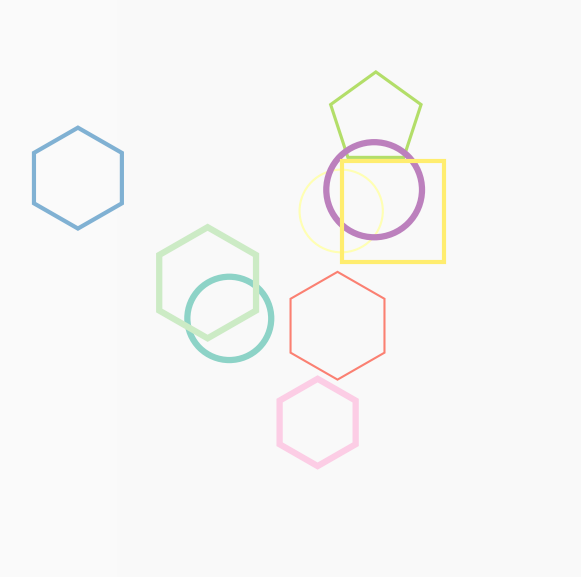[{"shape": "circle", "thickness": 3, "radius": 0.36, "center": [0.394, 0.448]}, {"shape": "circle", "thickness": 1, "radius": 0.36, "center": [0.587, 0.634]}, {"shape": "hexagon", "thickness": 1, "radius": 0.47, "center": [0.581, 0.435]}, {"shape": "hexagon", "thickness": 2, "radius": 0.44, "center": [0.134, 0.691]}, {"shape": "pentagon", "thickness": 1.5, "radius": 0.41, "center": [0.647, 0.793]}, {"shape": "hexagon", "thickness": 3, "radius": 0.38, "center": [0.546, 0.268]}, {"shape": "circle", "thickness": 3, "radius": 0.41, "center": [0.644, 0.671]}, {"shape": "hexagon", "thickness": 3, "radius": 0.48, "center": [0.357, 0.51]}, {"shape": "square", "thickness": 2, "radius": 0.44, "center": [0.676, 0.633]}]